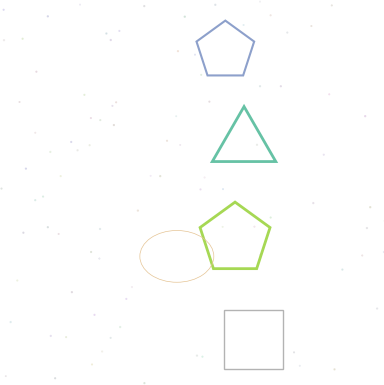[{"shape": "triangle", "thickness": 2, "radius": 0.48, "center": [0.634, 0.628]}, {"shape": "pentagon", "thickness": 1.5, "radius": 0.39, "center": [0.585, 0.868]}, {"shape": "pentagon", "thickness": 2, "radius": 0.48, "center": [0.611, 0.379]}, {"shape": "oval", "thickness": 0.5, "radius": 0.48, "center": [0.459, 0.334]}, {"shape": "square", "thickness": 1, "radius": 0.38, "center": [0.659, 0.118]}]